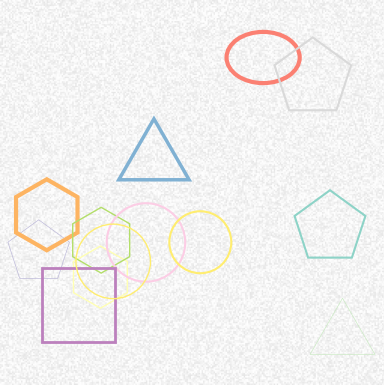[{"shape": "pentagon", "thickness": 1.5, "radius": 0.48, "center": [0.857, 0.409]}, {"shape": "hexagon", "thickness": 1, "radius": 0.4, "center": [0.261, 0.28]}, {"shape": "pentagon", "thickness": 0.5, "radius": 0.42, "center": [0.101, 0.345]}, {"shape": "oval", "thickness": 3, "radius": 0.48, "center": [0.683, 0.851]}, {"shape": "triangle", "thickness": 2.5, "radius": 0.53, "center": [0.4, 0.586]}, {"shape": "hexagon", "thickness": 3, "radius": 0.46, "center": [0.121, 0.442]}, {"shape": "hexagon", "thickness": 1, "radius": 0.43, "center": [0.263, 0.376]}, {"shape": "circle", "thickness": 1.5, "radius": 0.51, "center": [0.379, 0.37]}, {"shape": "pentagon", "thickness": 1.5, "radius": 0.52, "center": [0.812, 0.798]}, {"shape": "square", "thickness": 2, "radius": 0.48, "center": [0.204, 0.208]}, {"shape": "triangle", "thickness": 0.5, "radius": 0.49, "center": [0.89, 0.128]}, {"shape": "circle", "thickness": 1, "radius": 0.48, "center": [0.294, 0.321]}, {"shape": "circle", "thickness": 1.5, "radius": 0.4, "center": [0.52, 0.371]}]